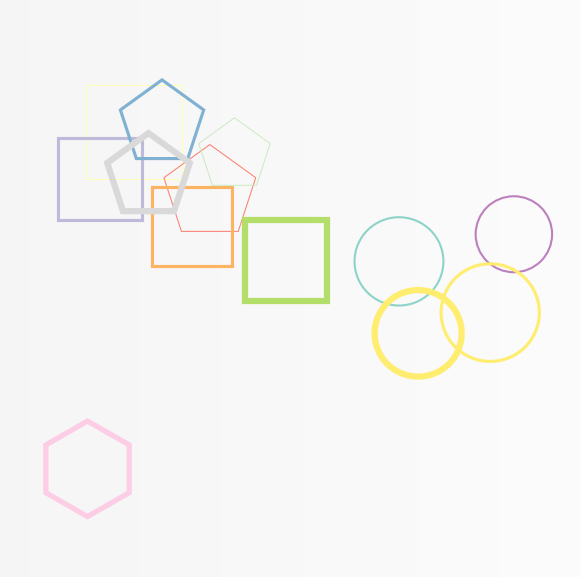[{"shape": "circle", "thickness": 1, "radius": 0.38, "center": [0.686, 0.547]}, {"shape": "square", "thickness": 0.5, "radius": 0.41, "center": [0.231, 0.77]}, {"shape": "square", "thickness": 1.5, "radius": 0.36, "center": [0.172, 0.689]}, {"shape": "pentagon", "thickness": 0.5, "radius": 0.42, "center": [0.361, 0.666]}, {"shape": "pentagon", "thickness": 1.5, "radius": 0.38, "center": [0.279, 0.785]}, {"shape": "square", "thickness": 1.5, "radius": 0.34, "center": [0.33, 0.607]}, {"shape": "square", "thickness": 3, "radius": 0.35, "center": [0.492, 0.547]}, {"shape": "hexagon", "thickness": 2.5, "radius": 0.41, "center": [0.151, 0.187]}, {"shape": "pentagon", "thickness": 3, "radius": 0.37, "center": [0.255, 0.694]}, {"shape": "circle", "thickness": 1, "radius": 0.33, "center": [0.884, 0.594]}, {"shape": "pentagon", "thickness": 0.5, "radius": 0.32, "center": [0.403, 0.731]}, {"shape": "circle", "thickness": 3, "radius": 0.37, "center": [0.719, 0.422]}, {"shape": "circle", "thickness": 1.5, "radius": 0.42, "center": [0.843, 0.458]}]